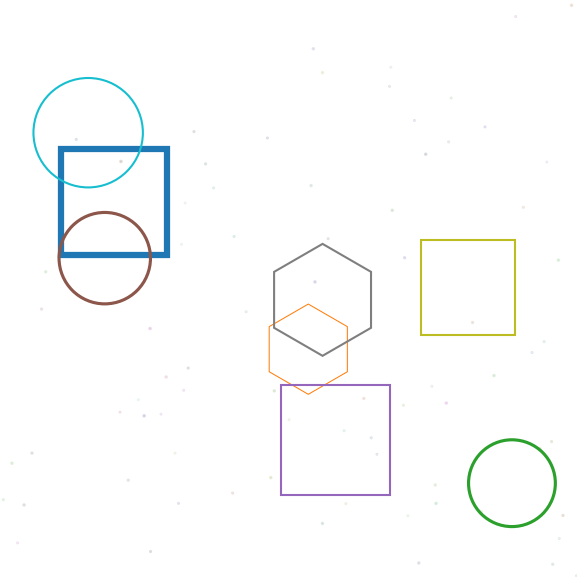[{"shape": "square", "thickness": 3, "radius": 0.46, "center": [0.197, 0.65]}, {"shape": "hexagon", "thickness": 0.5, "radius": 0.39, "center": [0.534, 0.394]}, {"shape": "circle", "thickness": 1.5, "radius": 0.38, "center": [0.886, 0.162]}, {"shape": "square", "thickness": 1, "radius": 0.47, "center": [0.581, 0.237]}, {"shape": "circle", "thickness": 1.5, "radius": 0.4, "center": [0.181, 0.552]}, {"shape": "hexagon", "thickness": 1, "radius": 0.48, "center": [0.559, 0.48]}, {"shape": "square", "thickness": 1, "radius": 0.41, "center": [0.81, 0.502]}, {"shape": "circle", "thickness": 1, "radius": 0.47, "center": [0.153, 0.769]}]